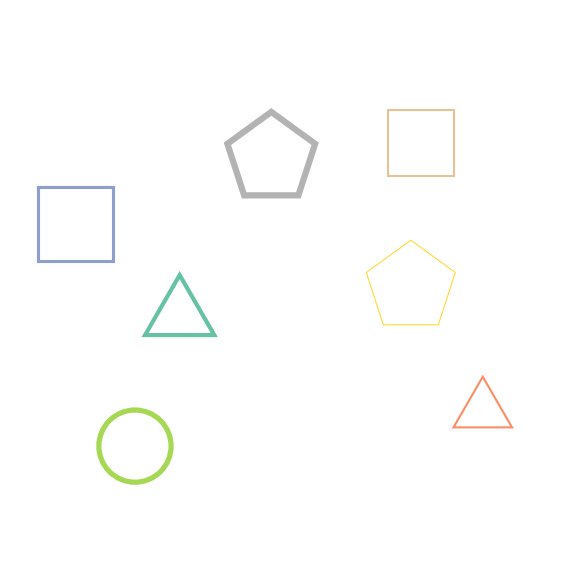[{"shape": "triangle", "thickness": 2, "radius": 0.35, "center": [0.311, 0.454]}, {"shape": "triangle", "thickness": 1, "radius": 0.29, "center": [0.836, 0.288]}, {"shape": "square", "thickness": 1.5, "radius": 0.32, "center": [0.131, 0.611]}, {"shape": "circle", "thickness": 2.5, "radius": 0.31, "center": [0.234, 0.227]}, {"shape": "pentagon", "thickness": 0.5, "radius": 0.41, "center": [0.711, 0.502]}, {"shape": "square", "thickness": 1, "radius": 0.29, "center": [0.729, 0.751]}, {"shape": "pentagon", "thickness": 3, "radius": 0.4, "center": [0.47, 0.725]}]